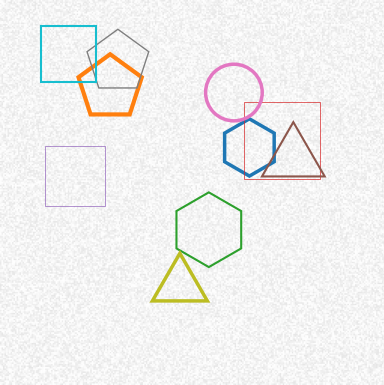[{"shape": "hexagon", "thickness": 2.5, "radius": 0.37, "center": [0.648, 0.617]}, {"shape": "pentagon", "thickness": 3, "radius": 0.43, "center": [0.286, 0.773]}, {"shape": "hexagon", "thickness": 1.5, "radius": 0.49, "center": [0.542, 0.403]}, {"shape": "square", "thickness": 0.5, "radius": 0.5, "center": [0.732, 0.636]}, {"shape": "square", "thickness": 0.5, "radius": 0.39, "center": [0.195, 0.543]}, {"shape": "triangle", "thickness": 1.5, "radius": 0.47, "center": [0.762, 0.589]}, {"shape": "circle", "thickness": 2.5, "radius": 0.37, "center": [0.608, 0.76]}, {"shape": "pentagon", "thickness": 1, "radius": 0.42, "center": [0.306, 0.84]}, {"shape": "triangle", "thickness": 2.5, "radius": 0.41, "center": [0.467, 0.26]}, {"shape": "square", "thickness": 1.5, "radius": 0.36, "center": [0.178, 0.859]}]